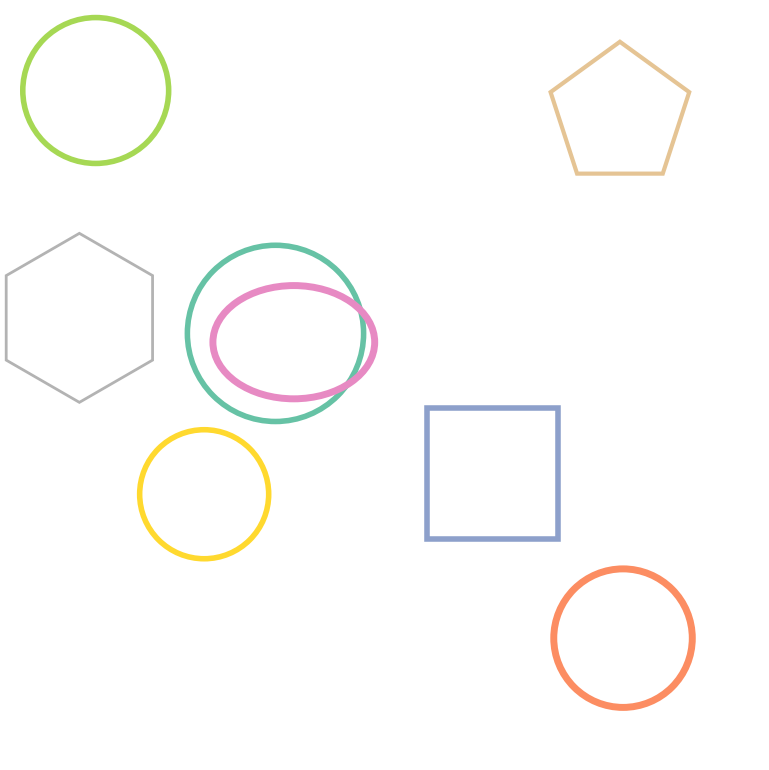[{"shape": "circle", "thickness": 2, "radius": 0.57, "center": [0.358, 0.567]}, {"shape": "circle", "thickness": 2.5, "radius": 0.45, "center": [0.809, 0.171]}, {"shape": "square", "thickness": 2, "radius": 0.43, "center": [0.64, 0.386]}, {"shape": "oval", "thickness": 2.5, "radius": 0.53, "center": [0.382, 0.556]}, {"shape": "circle", "thickness": 2, "radius": 0.47, "center": [0.124, 0.882]}, {"shape": "circle", "thickness": 2, "radius": 0.42, "center": [0.265, 0.358]}, {"shape": "pentagon", "thickness": 1.5, "radius": 0.47, "center": [0.805, 0.851]}, {"shape": "hexagon", "thickness": 1, "radius": 0.55, "center": [0.103, 0.587]}]